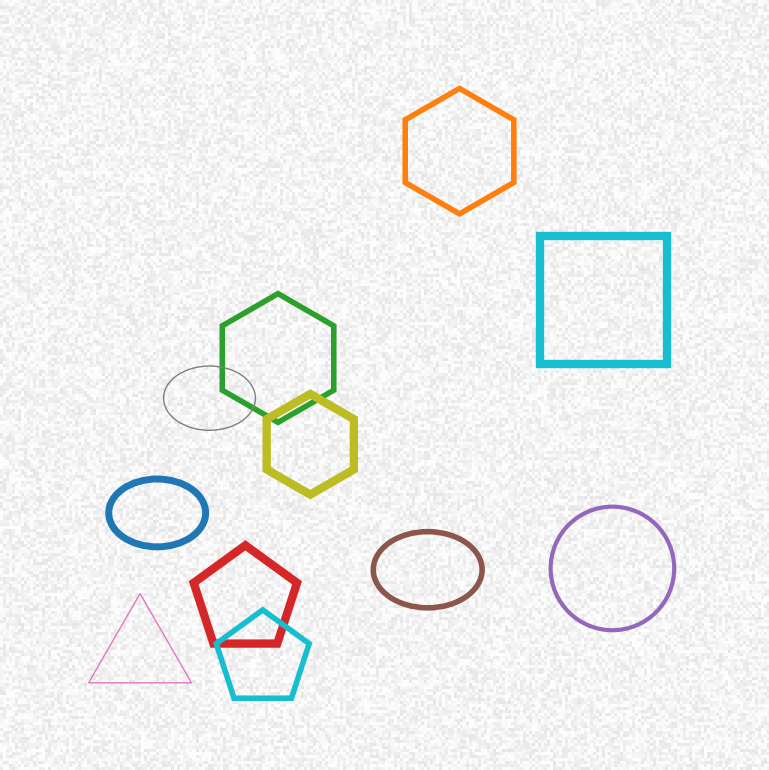[{"shape": "oval", "thickness": 2.5, "radius": 0.31, "center": [0.204, 0.334]}, {"shape": "hexagon", "thickness": 2, "radius": 0.41, "center": [0.597, 0.804]}, {"shape": "hexagon", "thickness": 2, "radius": 0.42, "center": [0.361, 0.535]}, {"shape": "pentagon", "thickness": 3, "radius": 0.35, "center": [0.319, 0.221]}, {"shape": "circle", "thickness": 1.5, "radius": 0.4, "center": [0.795, 0.262]}, {"shape": "oval", "thickness": 2, "radius": 0.35, "center": [0.555, 0.26]}, {"shape": "triangle", "thickness": 0.5, "radius": 0.39, "center": [0.182, 0.152]}, {"shape": "oval", "thickness": 0.5, "radius": 0.3, "center": [0.272, 0.483]}, {"shape": "hexagon", "thickness": 3, "radius": 0.33, "center": [0.403, 0.423]}, {"shape": "pentagon", "thickness": 2, "radius": 0.32, "center": [0.341, 0.145]}, {"shape": "square", "thickness": 3, "radius": 0.41, "center": [0.784, 0.61]}]